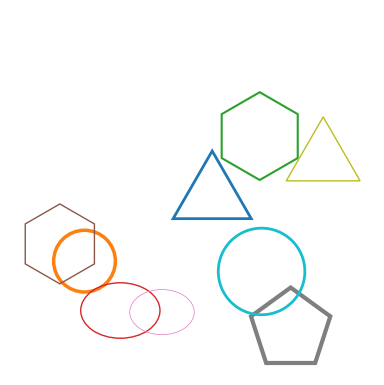[{"shape": "triangle", "thickness": 2, "radius": 0.59, "center": [0.551, 0.491]}, {"shape": "circle", "thickness": 2.5, "radius": 0.4, "center": [0.22, 0.322]}, {"shape": "hexagon", "thickness": 1.5, "radius": 0.57, "center": [0.675, 0.646]}, {"shape": "oval", "thickness": 1, "radius": 0.51, "center": [0.313, 0.194]}, {"shape": "hexagon", "thickness": 1, "radius": 0.52, "center": [0.155, 0.366]}, {"shape": "oval", "thickness": 0.5, "radius": 0.42, "center": [0.421, 0.189]}, {"shape": "pentagon", "thickness": 3, "radius": 0.54, "center": [0.755, 0.145]}, {"shape": "triangle", "thickness": 1, "radius": 0.55, "center": [0.839, 0.586]}, {"shape": "circle", "thickness": 2, "radius": 0.56, "center": [0.679, 0.295]}]